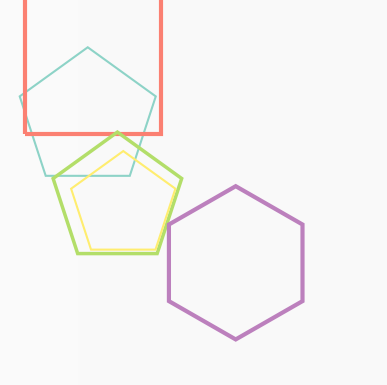[{"shape": "pentagon", "thickness": 1.5, "radius": 0.92, "center": [0.226, 0.693]}, {"shape": "square", "thickness": 3, "radius": 0.88, "center": [0.24, 0.827]}, {"shape": "pentagon", "thickness": 2.5, "radius": 0.87, "center": [0.303, 0.482]}, {"shape": "hexagon", "thickness": 3, "radius": 1.0, "center": [0.608, 0.317]}, {"shape": "pentagon", "thickness": 1.5, "radius": 0.71, "center": [0.318, 0.466]}]